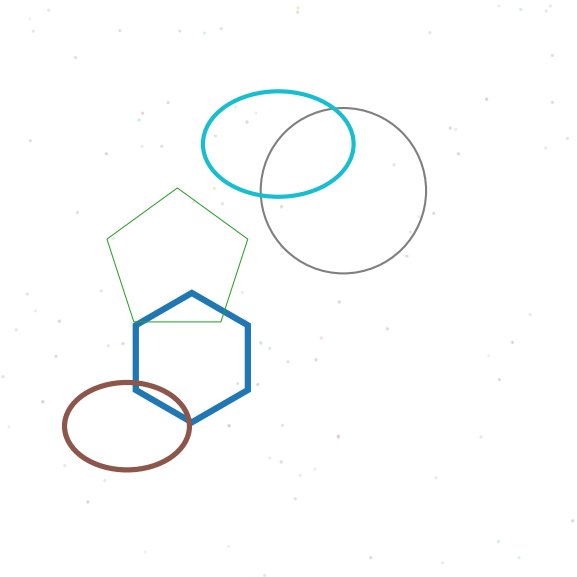[{"shape": "hexagon", "thickness": 3, "radius": 0.56, "center": [0.332, 0.38]}, {"shape": "pentagon", "thickness": 0.5, "radius": 0.64, "center": [0.307, 0.545]}, {"shape": "oval", "thickness": 2.5, "radius": 0.54, "center": [0.22, 0.261]}, {"shape": "circle", "thickness": 1, "radius": 0.72, "center": [0.595, 0.669]}, {"shape": "oval", "thickness": 2, "radius": 0.65, "center": [0.482, 0.75]}]